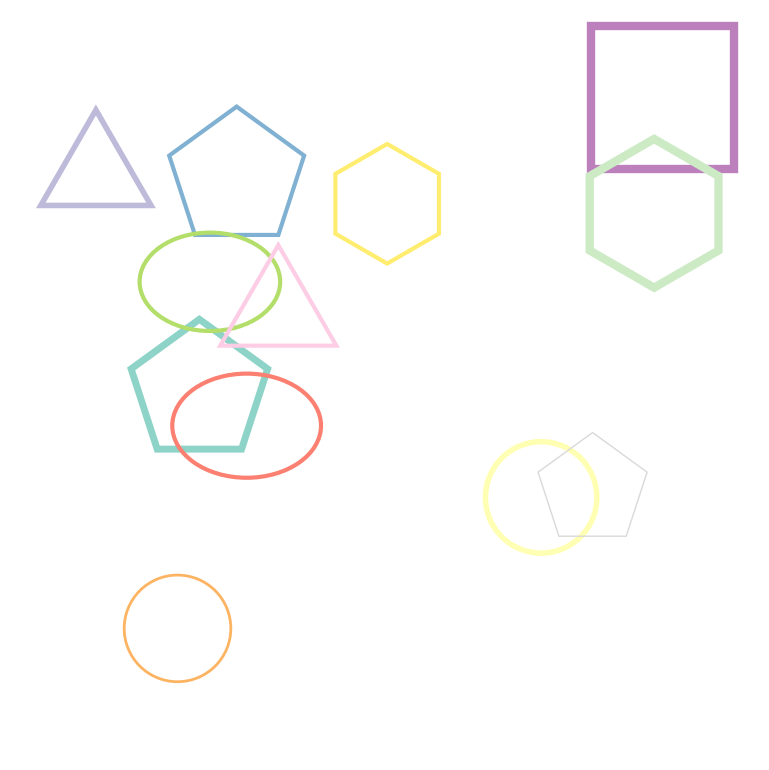[{"shape": "pentagon", "thickness": 2.5, "radius": 0.47, "center": [0.259, 0.492]}, {"shape": "circle", "thickness": 2, "radius": 0.36, "center": [0.703, 0.354]}, {"shape": "triangle", "thickness": 2, "radius": 0.41, "center": [0.125, 0.775]}, {"shape": "oval", "thickness": 1.5, "radius": 0.48, "center": [0.32, 0.447]}, {"shape": "pentagon", "thickness": 1.5, "radius": 0.46, "center": [0.307, 0.769]}, {"shape": "circle", "thickness": 1, "radius": 0.35, "center": [0.231, 0.184]}, {"shape": "oval", "thickness": 1.5, "radius": 0.46, "center": [0.273, 0.634]}, {"shape": "triangle", "thickness": 1.5, "radius": 0.44, "center": [0.361, 0.595]}, {"shape": "pentagon", "thickness": 0.5, "radius": 0.37, "center": [0.77, 0.364]}, {"shape": "square", "thickness": 3, "radius": 0.46, "center": [0.86, 0.873]}, {"shape": "hexagon", "thickness": 3, "radius": 0.48, "center": [0.849, 0.723]}, {"shape": "hexagon", "thickness": 1.5, "radius": 0.39, "center": [0.503, 0.735]}]